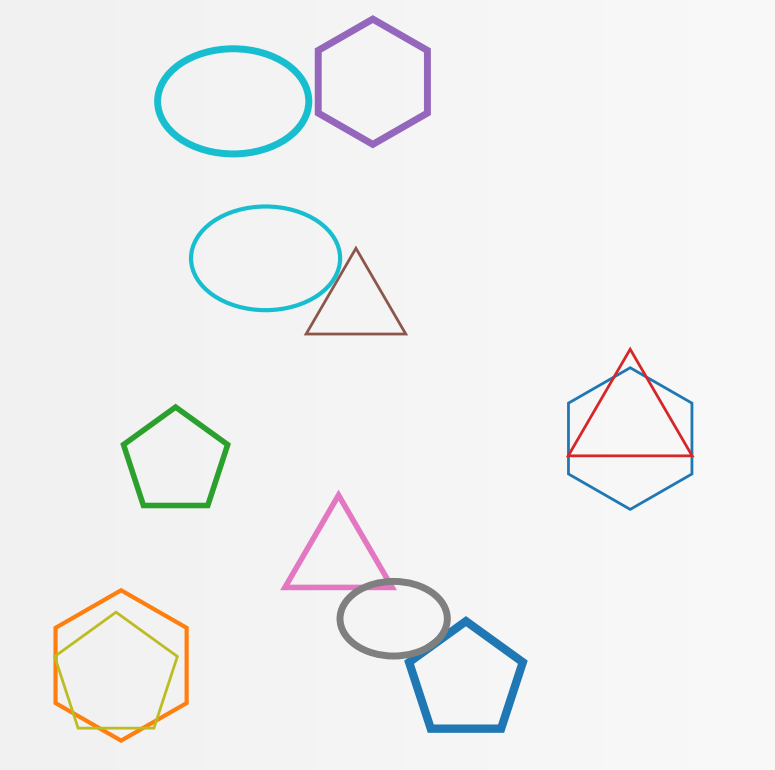[{"shape": "pentagon", "thickness": 3, "radius": 0.39, "center": [0.601, 0.116]}, {"shape": "hexagon", "thickness": 1, "radius": 0.46, "center": [0.813, 0.43]}, {"shape": "hexagon", "thickness": 1.5, "radius": 0.49, "center": [0.156, 0.136]}, {"shape": "pentagon", "thickness": 2, "radius": 0.35, "center": [0.227, 0.401]}, {"shape": "triangle", "thickness": 1, "radius": 0.46, "center": [0.813, 0.454]}, {"shape": "hexagon", "thickness": 2.5, "radius": 0.41, "center": [0.481, 0.894]}, {"shape": "triangle", "thickness": 1, "radius": 0.37, "center": [0.459, 0.603]}, {"shape": "triangle", "thickness": 2, "radius": 0.4, "center": [0.437, 0.277]}, {"shape": "oval", "thickness": 2.5, "radius": 0.35, "center": [0.508, 0.196]}, {"shape": "pentagon", "thickness": 1, "radius": 0.42, "center": [0.15, 0.122]}, {"shape": "oval", "thickness": 1.5, "radius": 0.48, "center": [0.343, 0.665]}, {"shape": "oval", "thickness": 2.5, "radius": 0.49, "center": [0.301, 0.868]}]